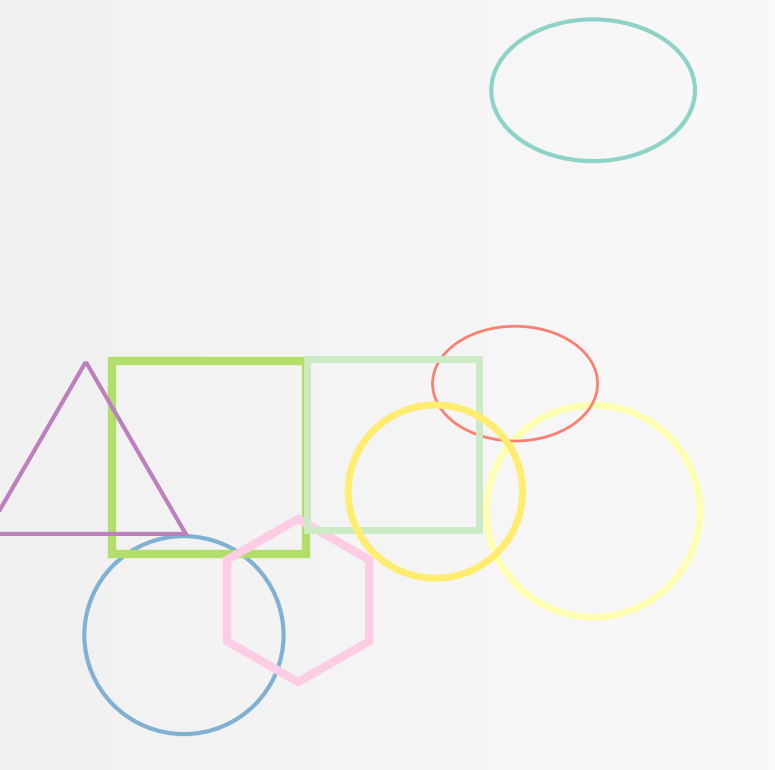[{"shape": "oval", "thickness": 1.5, "radius": 0.66, "center": [0.765, 0.883]}, {"shape": "circle", "thickness": 2.5, "radius": 0.69, "center": [0.765, 0.336]}, {"shape": "oval", "thickness": 1, "radius": 0.53, "center": [0.665, 0.502]}, {"shape": "circle", "thickness": 1.5, "radius": 0.64, "center": [0.237, 0.175]}, {"shape": "square", "thickness": 3, "radius": 0.63, "center": [0.27, 0.405]}, {"shape": "hexagon", "thickness": 3, "radius": 0.53, "center": [0.385, 0.22]}, {"shape": "triangle", "thickness": 1.5, "radius": 0.74, "center": [0.111, 0.381]}, {"shape": "square", "thickness": 2.5, "radius": 0.55, "center": [0.507, 0.423]}, {"shape": "circle", "thickness": 2.5, "radius": 0.56, "center": [0.562, 0.362]}]